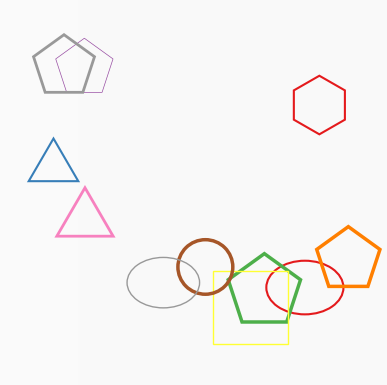[{"shape": "hexagon", "thickness": 1.5, "radius": 0.38, "center": [0.824, 0.727]}, {"shape": "oval", "thickness": 1.5, "radius": 0.5, "center": [0.787, 0.253]}, {"shape": "triangle", "thickness": 1.5, "radius": 0.37, "center": [0.138, 0.566]}, {"shape": "pentagon", "thickness": 2.5, "radius": 0.49, "center": [0.682, 0.243]}, {"shape": "pentagon", "thickness": 0.5, "radius": 0.39, "center": [0.218, 0.823]}, {"shape": "pentagon", "thickness": 2.5, "radius": 0.43, "center": [0.899, 0.326]}, {"shape": "square", "thickness": 1, "radius": 0.48, "center": [0.646, 0.201]}, {"shape": "circle", "thickness": 2.5, "radius": 0.35, "center": [0.53, 0.307]}, {"shape": "triangle", "thickness": 2, "radius": 0.42, "center": [0.219, 0.428]}, {"shape": "oval", "thickness": 1, "radius": 0.47, "center": [0.421, 0.266]}, {"shape": "pentagon", "thickness": 2, "radius": 0.41, "center": [0.165, 0.827]}]